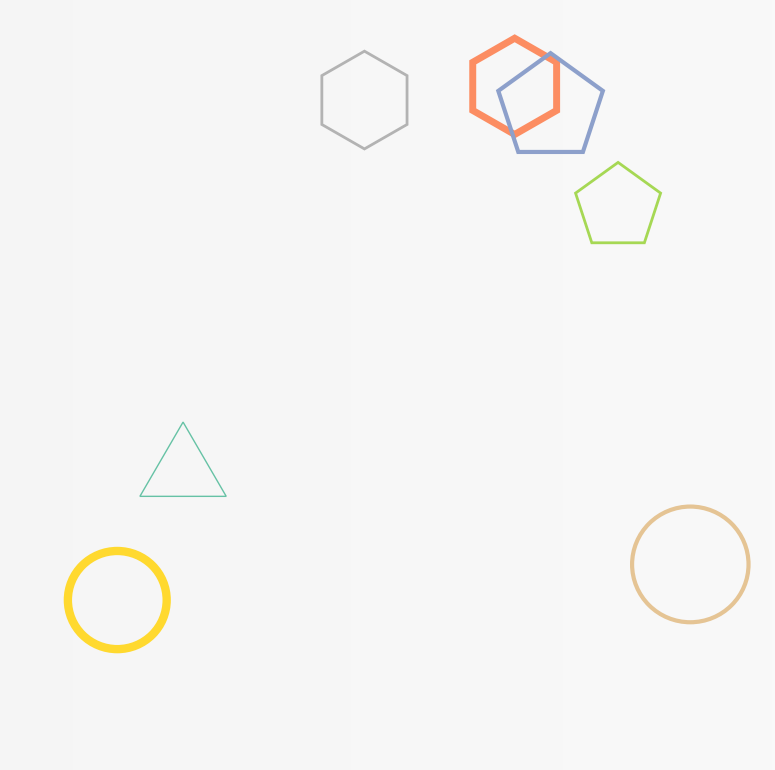[{"shape": "triangle", "thickness": 0.5, "radius": 0.32, "center": [0.236, 0.388]}, {"shape": "hexagon", "thickness": 2.5, "radius": 0.31, "center": [0.664, 0.888]}, {"shape": "pentagon", "thickness": 1.5, "radius": 0.35, "center": [0.71, 0.86]}, {"shape": "pentagon", "thickness": 1, "radius": 0.29, "center": [0.798, 0.731]}, {"shape": "circle", "thickness": 3, "radius": 0.32, "center": [0.151, 0.221]}, {"shape": "circle", "thickness": 1.5, "radius": 0.38, "center": [0.891, 0.267]}, {"shape": "hexagon", "thickness": 1, "radius": 0.32, "center": [0.47, 0.87]}]